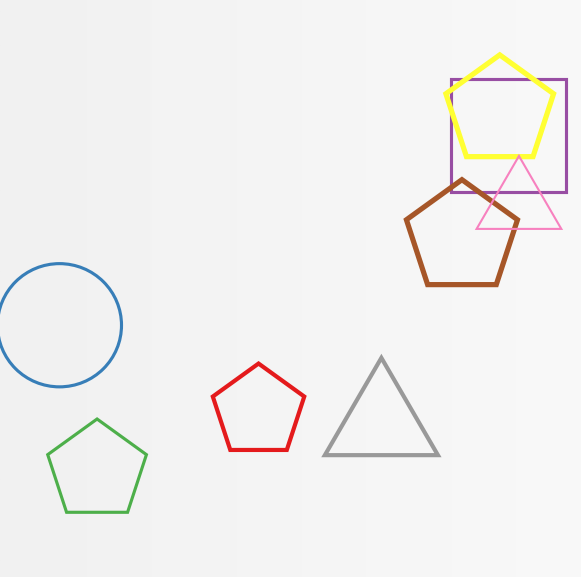[{"shape": "pentagon", "thickness": 2, "radius": 0.41, "center": [0.445, 0.287]}, {"shape": "circle", "thickness": 1.5, "radius": 0.53, "center": [0.102, 0.436]}, {"shape": "pentagon", "thickness": 1.5, "radius": 0.45, "center": [0.167, 0.184]}, {"shape": "square", "thickness": 1.5, "radius": 0.49, "center": [0.875, 0.764]}, {"shape": "pentagon", "thickness": 2.5, "radius": 0.49, "center": [0.86, 0.807]}, {"shape": "pentagon", "thickness": 2.5, "radius": 0.5, "center": [0.795, 0.588]}, {"shape": "triangle", "thickness": 1, "radius": 0.42, "center": [0.893, 0.645]}, {"shape": "triangle", "thickness": 2, "radius": 0.56, "center": [0.656, 0.267]}]